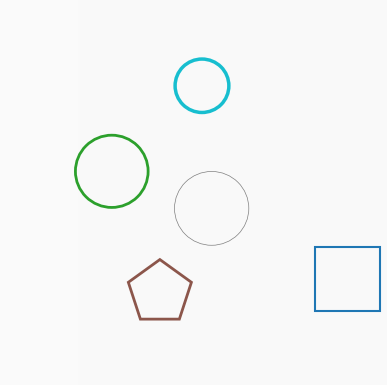[{"shape": "square", "thickness": 1.5, "radius": 0.42, "center": [0.897, 0.276]}, {"shape": "circle", "thickness": 2, "radius": 0.47, "center": [0.288, 0.555]}, {"shape": "pentagon", "thickness": 2, "radius": 0.43, "center": [0.413, 0.24]}, {"shape": "circle", "thickness": 0.5, "radius": 0.48, "center": [0.546, 0.459]}, {"shape": "circle", "thickness": 2.5, "radius": 0.35, "center": [0.521, 0.777]}]